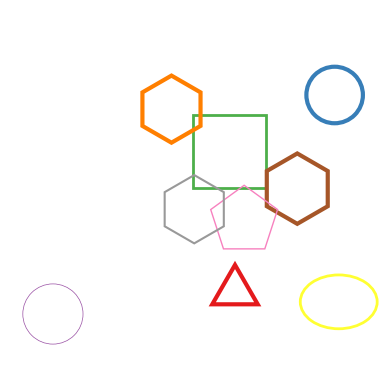[{"shape": "triangle", "thickness": 3, "radius": 0.34, "center": [0.61, 0.244]}, {"shape": "circle", "thickness": 3, "radius": 0.37, "center": [0.869, 0.753]}, {"shape": "square", "thickness": 2, "radius": 0.47, "center": [0.597, 0.607]}, {"shape": "circle", "thickness": 0.5, "radius": 0.39, "center": [0.137, 0.184]}, {"shape": "hexagon", "thickness": 3, "radius": 0.44, "center": [0.445, 0.717]}, {"shape": "oval", "thickness": 2, "radius": 0.5, "center": [0.88, 0.216]}, {"shape": "hexagon", "thickness": 3, "radius": 0.46, "center": [0.772, 0.51]}, {"shape": "pentagon", "thickness": 1, "radius": 0.46, "center": [0.634, 0.427]}, {"shape": "hexagon", "thickness": 1.5, "radius": 0.44, "center": [0.505, 0.457]}]